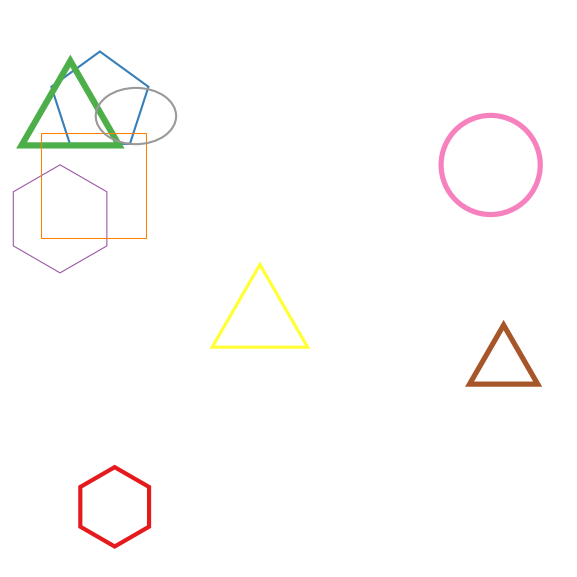[{"shape": "hexagon", "thickness": 2, "radius": 0.34, "center": [0.199, 0.122]}, {"shape": "pentagon", "thickness": 1, "radius": 0.44, "center": [0.173, 0.822]}, {"shape": "triangle", "thickness": 3, "radius": 0.49, "center": [0.122, 0.796]}, {"shape": "hexagon", "thickness": 0.5, "radius": 0.47, "center": [0.104, 0.62]}, {"shape": "square", "thickness": 0.5, "radius": 0.45, "center": [0.161, 0.678]}, {"shape": "triangle", "thickness": 1.5, "radius": 0.48, "center": [0.45, 0.446]}, {"shape": "triangle", "thickness": 2.5, "radius": 0.34, "center": [0.872, 0.368]}, {"shape": "circle", "thickness": 2.5, "radius": 0.43, "center": [0.85, 0.713]}, {"shape": "oval", "thickness": 1, "radius": 0.35, "center": [0.235, 0.798]}]